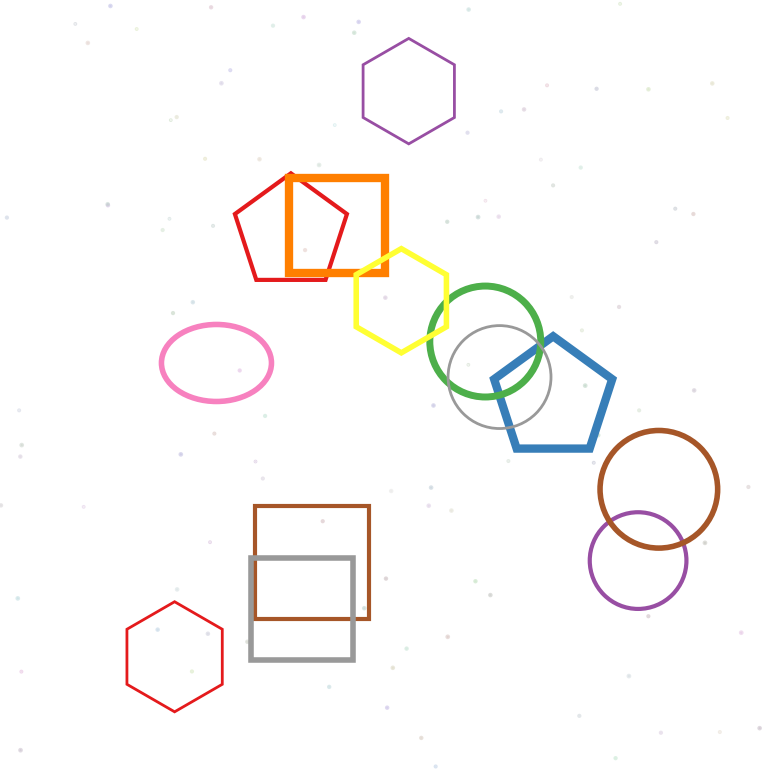[{"shape": "hexagon", "thickness": 1, "radius": 0.36, "center": [0.227, 0.147]}, {"shape": "pentagon", "thickness": 1.5, "radius": 0.38, "center": [0.378, 0.698]}, {"shape": "pentagon", "thickness": 3, "radius": 0.4, "center": [0.718, 0.483]}, {"shape": "circle", "thickness": 2.5, "radius": 0.36, "center": [0.63, 0.556]}, {"shape": "circle", "thickness": 1.5, "radius": 0.31, "center": [0.829, 0.272]}, {"shape": "hexagon", "thickness": 1, "radius": 0.34, "center": [0.531, 0.882]}, {"shape": "square", "thickness": 3, "radius": 0.31, "center": [0.437, 0.707]}, {"shape": "hexagon", "thickness": 2, "radius": 0.34, "center": [0.521, 0.609]}, {"shape": "circle", "thickness": 2, "radius": 0.38, "center": [0.856, 0.365]}, {"shape": "square", "thickness": 1.5, "radius": 0.37, "center": [0.405, 0.269]}, {"shape": "oval", "thickness": 2, "radius": 0.36, "center": [0.281, 0.529]}, {"shape": "square", "thickness": 2, "radius": 0.33, "center": [0.393, 0.209]}, {"shape": "circle", "thickness": 1, "radius": 0.33, "center": [0.649, 0.51]}]